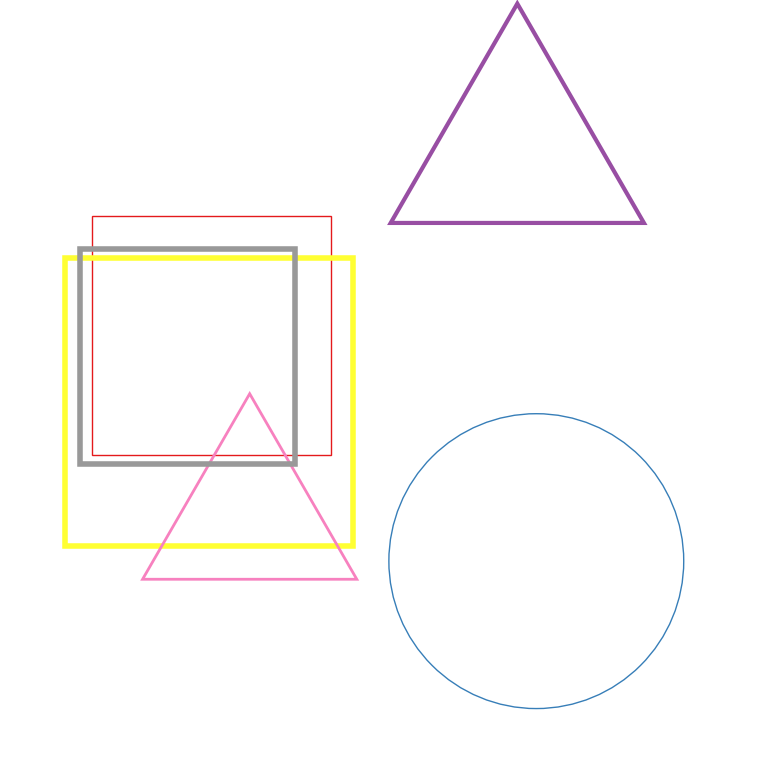[{"shape": "square", "thickness": 0.5, "radius": 0.78, "center": [0.275, 0.564]}, {"shape": "circle", "thickness": 0.5, "radius": 0.96, "center": [0.696, 0.271]}, {"shape": "triangle", "thickness": 1.5, "radius": 0.95, "center": [0.672, 0.805]}, {"shape": "square", "thickness": 2, "radius": 0.94, "center": [0.272, 0.478]}, {"shape": "triangle", "thickness": 1, "radius": 0.8, "center": [0.324, 0.328]}, {"shape": "square", "thickness": 2, "radius": 0.7, "center": [0.243, 0.537]}]